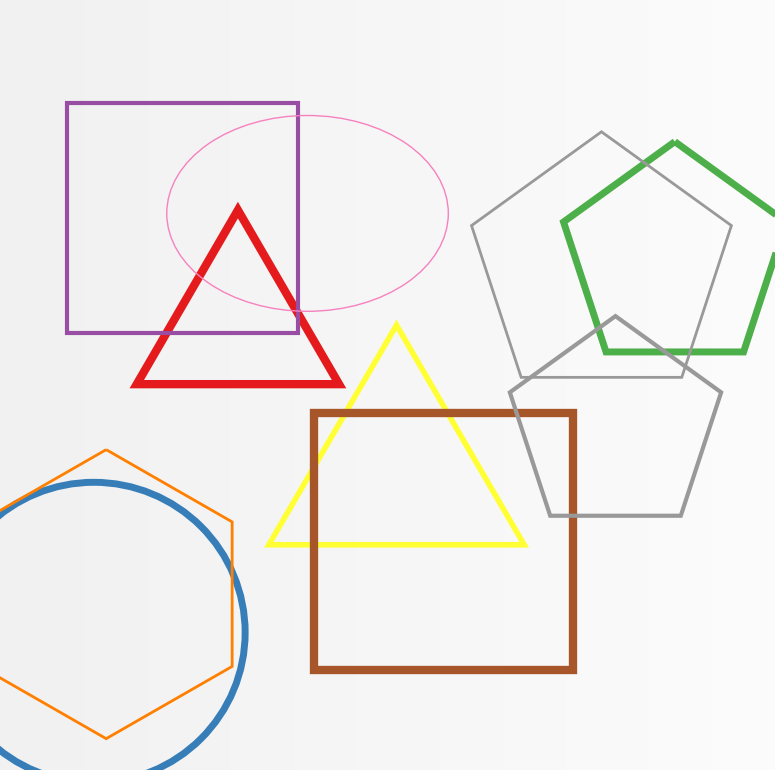[{"shape": "triangle", "thickness": 3, "radius": 0.75, "center": [0.307, 0.576]}, {"shape": "circle", "thickness": 2.5, "radius": 0.98, "center": [0.121, 0.178]}, {"shape": "pentagon", "thickness": 2.5, "radius": 0.75, "center": [0.871, 0.665]}, {"shape": "square", "thickness": 1.5, "radius": 0.75, "center": [0.236, 0.717]}, {"shape": "hexagon", "thickness": 1, "radius": 0.94, "center": [0.137, 0.228]}, {"shape": "triangle", "thickness": 2, "radius": 0.95, "center": [0.512, 0.388]}, {"shape": "square", "thickness": 3, "radius": 0.84, "center": [0.572, 0.297]}, {"shape": "oval", "thickness": 0.5, "radius": 0.91, "center": [0.397, 0.723]}, {"shape": "pentagon", "thickness": 1.5, "radius": 0.72, "center": [0.794, 0.446]}, {"shape": "pentagon", "thickness": 1, "radius": 0.88, "center": [0.776, 0.653]}]